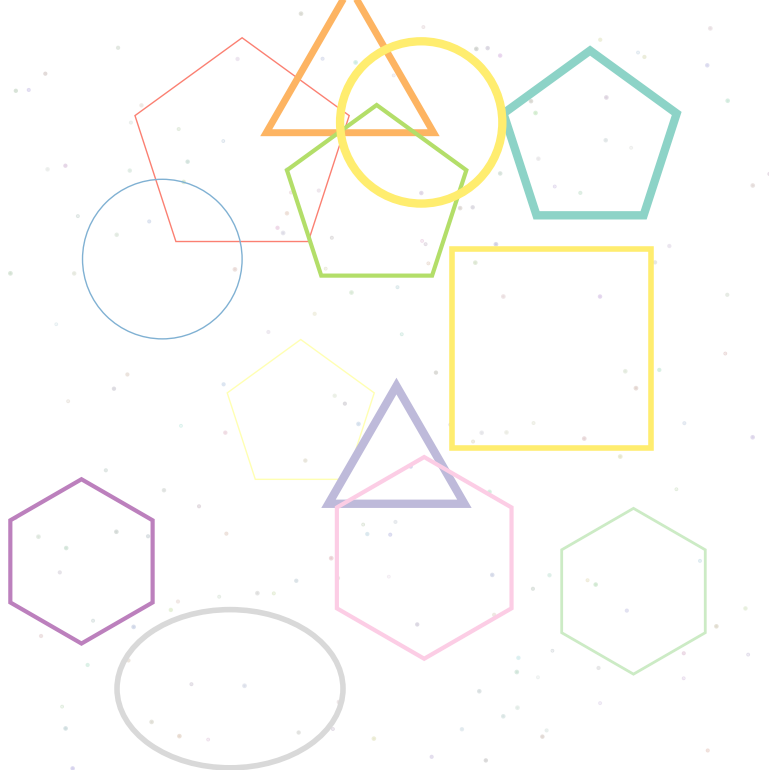[{"shape": "pentagon", "thickness": 3, "radius": 0.59, "center": [0.766, 0.816]}, {"shape": "pentagon", "thickness": 0.5, "radius": 0.5, "center": [0.391, 0.459]}, {"shape": "triangle", "thickness": 3, "radius": 0.51, "center": [0.515, 0.397]}, {"shape": "pentagon", "thickness": 0.5, "radius": 0.73, "center": [0.314, 0.805]}, {"shape": "circle", "thickness": 0.5, "radius": 0.52, "center": [0.211, 0.664]}, {"shape": "triangle", "thickness": 2.5, "radius": 0.63, "center": [0.454, 0.89]}, {"shape": "pentagon", "thickness": 1.5, "radius": 0.61, "center": [0.489, 0.741]}, {"shape": "hexagon", "thickness": 1.5, "radius": 0.65, "center": [0.551, 0.275]}, {"shape": "oval", "thickness": 2, "radius": 0.73, "center": [0.299, 0.106]}, {"shape": "hexagon", "thickness": 1.5, "radius": 0.53, "center": [0.106, 0.271]}, {"shape": "hexagon", "thickness": 1, "radius": 0.54, "center": [0.823, 0.232]}, {"shape": "square", "thickness": 2, "radius": 0.65, "center": [0.716, 0.547]}, {"shape": "circle", "thickness": 3, "radius": 0.53, "center": [0.547, 0.841]}]